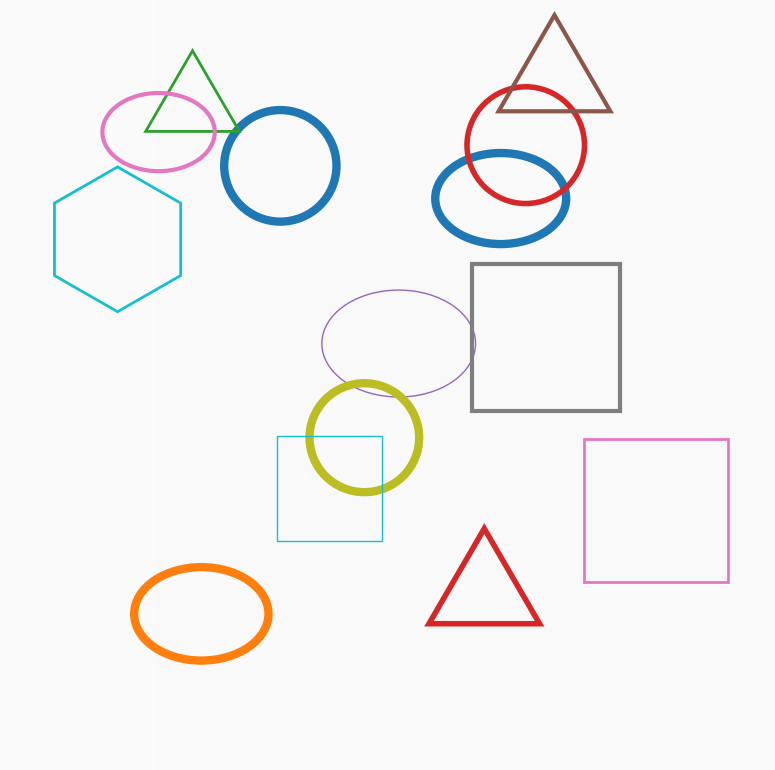[{"shape": "circle", "thickness": 3, "radius": 0.36, "center": [0.362, 0.785]}, {"shape": "oval", "thickness": 3, "radius": 0.42, "center": [0.646, 0.742]}, {"shape": "oval", "thickness": 3, "radius": 0.43, "center": [0.26, 0.203]}, {"shape": "triangle", "thickness": 1, "radius": 0.35, "center": [0.248, 0.864]}, {"shape": "circle", "thickness": 2, "radius": 0.38, "center": [0.678, 0.811]}, {"shape": "triangle", "thickness": 2, "radius": 0.41, "center": [0.625, 0.231]}, {"shape": "oval", "thickness": 0.5, "radius": 0.5, "center": [0.514, 0.554]}, {"shape": "triangle", "thickness": 1.5, "radius": 0.42, "center": [0.715, 0.897]}, {"shape": "oval", "thickness": 1.5, "radius": 0.36, "center": [0.205, 0.828]}, {"shape": "square", "thickness": 1, "radius": 0.47, "center": [0.847, 0.337]}, {"shape": "square", "thickness": 1.5, "radius": 0.48, "center": [0.705, 0.562]}, {"shape": "circle", "thickness": 3, "radius": 0.35, "center": [0.47, 0.432]}, {"shape": "square", "thickness": 0.5, "radius": 0.34, "center": [0.425, 0.365]}, {"shape": "hexagon", "thickness": 1, "radius": 0.47, "center": [0.152, 0.689]}]